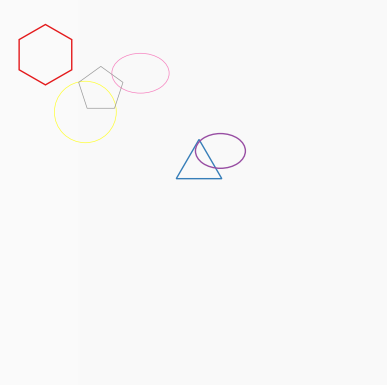[{"shape": "hexagon", "thickness": 1, "radius": 0.39, "center": [0.117, 0.858]}, {"shape": "triangle", "thickness": 1, "radius": 0.34, "center": [0.514, 0.57]}, {"shape": "oval", "thickness": 1, "radius": 0.32, "center": [0.569, 0.608]}, {"shape": "circle", "thickness": 0.5, "radius": 0.4, "center": [0.22, 0.709]}, {"shape": "oval", "thickness": 0.5, "radius": 0.37, "center": [0.363, 0.81]}, {"shape": "pentagon", "thickness": 0.5, "radius": 0.3, "center": [0.26, 0.767]}]